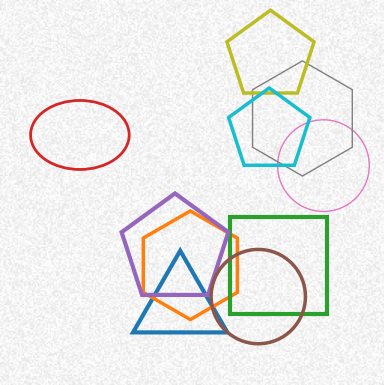[{"shape": "triangle", "thickness": 3, "radius": 0.71, "center": [0.468, 0.207]}, {"shape": "hexagon", "thickness": 2.5, "radius": 0.71, "center": [0.494, 0.311]}, {"shape": "square", "thickness": 3, "radius": 0.63, "center": [0.724, 0.31]}, {"shape": "oval", "thickness": 2, "radius": 0.64, "center": [0.207, 0.649]}, {"shape": "pentagon", "thickness": 3, "radius": 0.73, "center": [0.455, 0.352]}, {"shape": "circle", "thickness": 2.5, "radius": 0.61, "center": [0.671, 0.23]}, {"shape": "circle", "thickness": 1, "radius": 0.6, "center": [0.84, 0.57]}, {"shape": "hexagon", "thickness": 1, "radius": 0.75, "center": [0.785, 0.692]}, {"shape": "pentagon", "thickness": 2.5, "radius": 0.59, "center": [0.703, 0.855]}, {"shape": "pentagon", "thickness": 2.5, "radius": 0.55, "center": [0.699, 0.661]}]